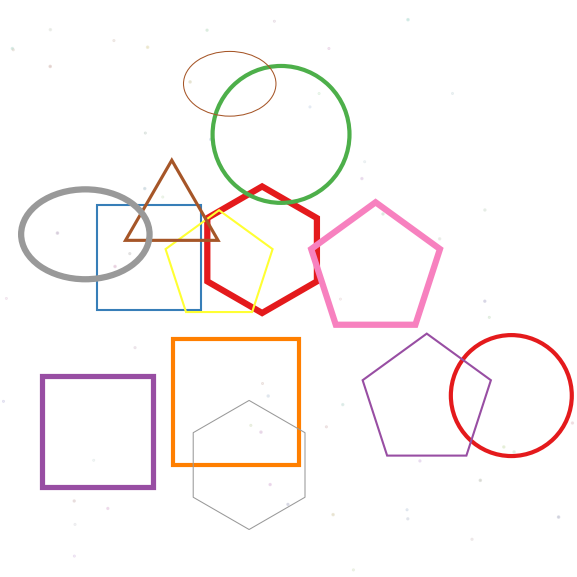[{"shape": "circle", "thickness": 2, "radius": 0.52, "center": [0.885, 0.314]}, {"shape": "hexagon", "thickness": 3, "radius": 0.55, "center": [0.454, 0.567]}, {"shape": "square", "thickness": 1, "radius": 0.45, "center": [0.258, 0.553]}, {"shape": "circle", "thickness": 2, "radius": 0.59, "center": [0.487, 0.766]}, {"shape": "pentagon", "thickness": 1, "radius": 0.58, "center": [0.739, 0.305]}, {"shape": "square", "thickness": 2.5, "radius": 0.48, "center": [0.168, 0.252]}, {"shape": "square", "thickness": 2, "radius": 0.55, "center": [0.409, 0.303]}, {"shape": "pentagon", "thickness": 1, "radius": 0.49, "center": [0.379, 0.538]}, {"shape": "triangle", "thickness": 1.5, "radius": 0.46, "center": [0.297, 0.629]}, {"shape": "oval", "thickness": 0.5, "radius": 0.4, "center": [0.398, 0.854]}, {"shape": "pentagon", "thickness": 3, "radius": 0.59, "center": [0.65, 0.532]}, {"shape": "oval", "thickness": 3, "radius": 0.56, "center": [0.148, 0.593]}, {"shape": "hexagon", "thickness": 0.5, "radius": 0.56, "center": [0.431, 0.194]}]